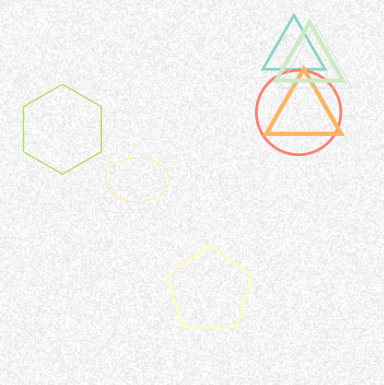[{"shape": "triangle", "thickness": 2, "radius": 0.47, "center": [0.763, 0.867]}, {"shape": "pentagon", "thickness": 1.5, "radius": 0.59, "center": [0.544, 0.245]}, {"shape": "circle", "thickness": 2, "radius": 0.55, "center": [0.776, 0.708]}, {"shape": "triangle", "thickness": 3, "radius": 0.56, "center": [0.789, 0.709]}, {"shape": "hexagon", "thickness": 1, "radius": 0.58, "center": [0.162, 0.664]}, {"shape": "triangle", "thickness": 0.5, "radius": 0.55, "center": [0.82, 0.826]}, {"shape": "triangle", "thickness": 3, "radius": 0.5, "center": [0.804, 0.841]}, {"shape": "oval", "thickness": 0.5, "radius": 0.41, "center": [0.357, 0.533]}]